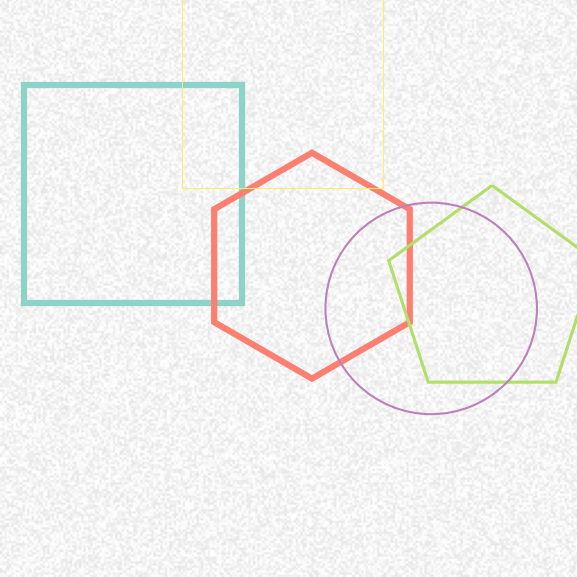[{"shape": "square", "thickness": 3, "radius": 0.94, "center": [0.231, 0.663]}, {"shape": "hexagon", "thickness": 3, "radius": 0.98, "center": [0.54, 0.539]}, {"shape": "pentagon", "thickness": 1.5, "radius": 0.94, "center": [0.852, 0.49]}, {"shape": "circle", "thickness": 1, "radius": 0.92, "center": [0.747, 0.465]}, {"shape": "square", "thickness": 0.5, "radius": 0.87, "center": [0.489, 0.847]}]